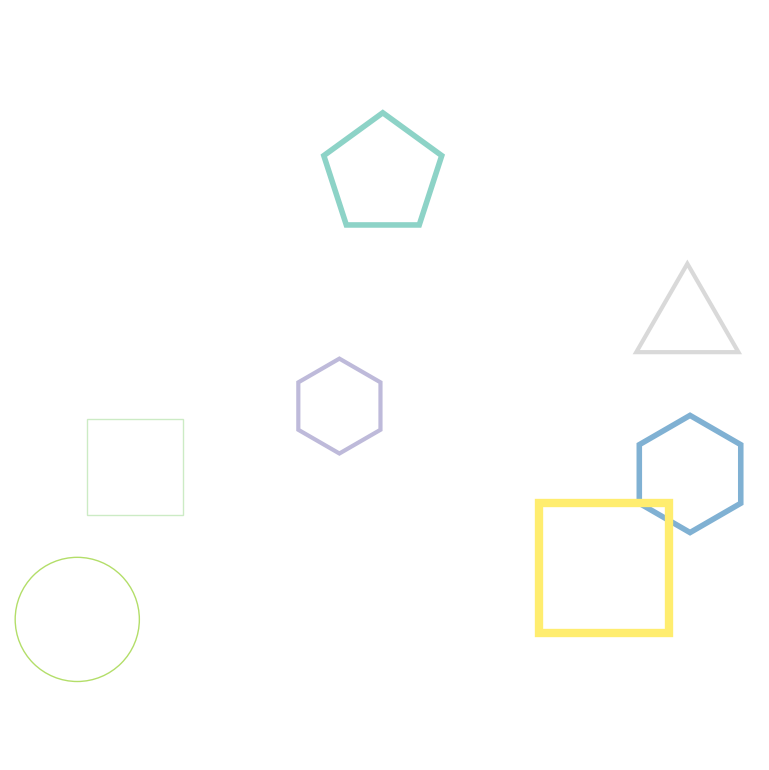[{"shape": "pentagon", "thickness": 2, "radius": 0.4, "center": [0.497, 0.773]}, {"shape": "hexagon", "thickness": 1.5, "radius": 0.31, "center": [0.441, 0.473]}, {"shape": "hexagon", "thickness": 2, "radius": 0.38, "center": [0.896, 0.384]}, {"shape": "circle", "thickness": 0.5, "radius": 0.4, "center": [0.1, 0.196]}, {"shape": "triangle", "thickness": 1.5, "radius": 0.38, "center": [0.893, 0.581]}, {"shape": "square", "thickness": 0.5, "radius": 0.31, "center": [0.175, 0.394]}, {"shape": "square", "thickness": 3, "radius": 0.42, "center": [0.785, 0.263]}]